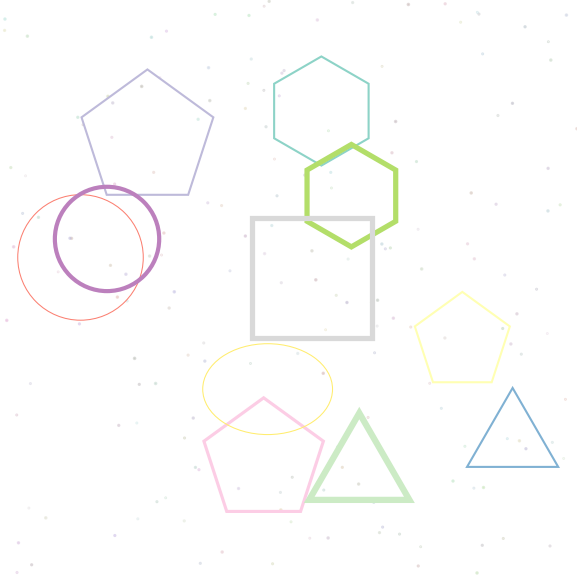[{"shape": "hexagon", "thickness": 1, "radius": 0.47, "center": [0.556, 0.807]}, {"shape": "pentagon", "thickness": 1, "radius": 0.43, "center": [0.801, 0.407]}, {"shape": "pentagon", "thickness": 1, "radius": 0.6, "center": [0.255, 0.759]}, {"shape": "circle", "thickness": 0.5, "radius": 0.54, "center": [0.139, 0.553]}, {"shape": "triangle", "thickness": 1, "radius": 0.46, "center": [0.888, 0.236]}, {"shape": "hexagon", "thickness": 2.5, "radius": 0.44, "center": [0.608, 0.66]}, {"shape": "pentagon", "thickness": 1.5, "radius": 0.54, "center": [0.457, 0.202]}, {"shape": "square", "thickness": 2.5, "radius": 0.52, "center": [0.54, 0.517]}, {"shape": "circle", "thickness": 2, "radius": 0.45, "center": [0.185, 0.585]}, {"shape": "triangle", "thickness": 3, "radius": 0.5, "center": [0.622, 0.184]}, {"shape": "oval", "thickness": 0.5, "radius": 0.56, "center": [0.463, 0.325]}]